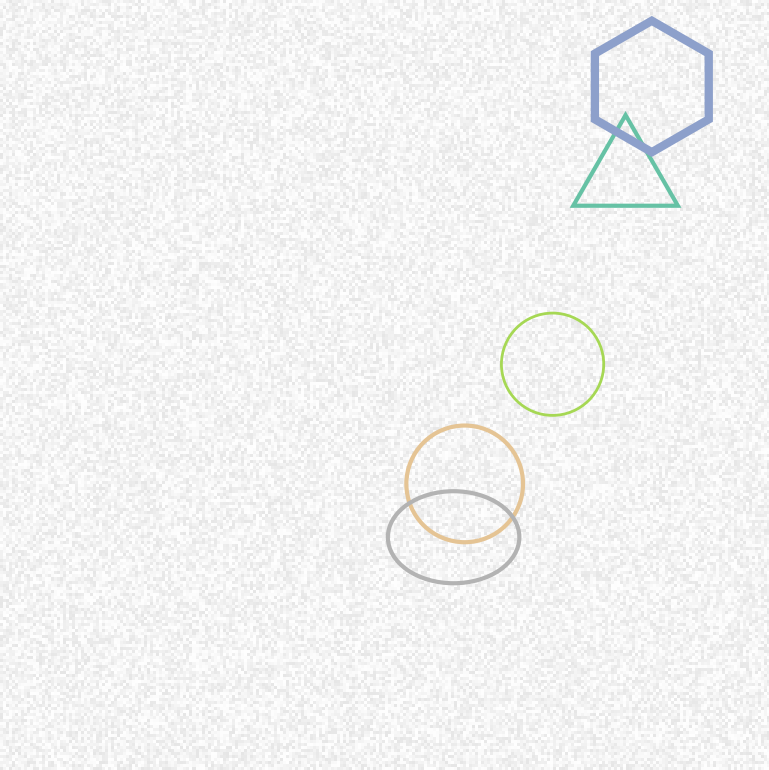[{"shape": "triangle", "thickness": 1.5, "radius": 0.39, "center": [0.812, 0.772]}, {"shape": "hexagon", "thickness": 3, "radius": 0.43, "center": [0.847, 0.888]}, {"shape": "circle", "thickness": 1, "radius": 0.33, "center": [0.718, 0.527]}, {"shape": "circle", "thickness": 1.5, "radius": 0.38, "center": [0.604, 0.372]}, {"shape": "oval", "thickness": 1.5, "radius": 0.43, "center": [0.589, 0.302]}]